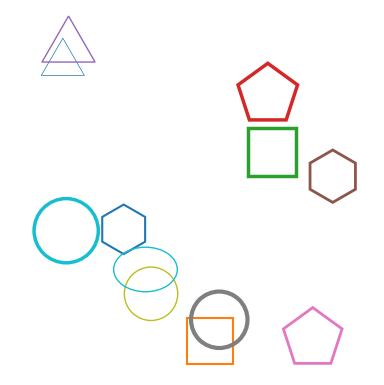[{"shape": "triangle", "thickness": 0.5, "radius": 0.32, "center": [0.163, 0.836]}, {"shape": "hexagon", "thickness": 1.5, "radius": 0.32, "center": [0.321, 0.404]}, {"shape": "square", "thickness": 1.5, "radius": 0.29, "center": [0.545, 0.115]}, {"shape": "square", "thickness": 2.5, "radius": 0.31, "center": [0.706, 0.605]}, {"shape": "pentagon", "thickness": 2.5, "radius": 0.41, "center": [0.696, 0.754]}, {"shape": "triangle", "thickness": 1, "radius": 0.4, "center": [0.178, 0.879]}, {"shape": "hexagon", "thickness": 2, "radius": 0.34, "center": [0.864, 0.542]}, {"shape": "pentagon", "thickness": 2, "radius": 0.4, "center": [0.812, 0.121]}, {"shape": "circle", "thickness": 3, "radius": 0.37, "center": [0.57, 0.169]}, {"shape": "circle", "thickness": 1, "radius": 0.35, "center": [0.392, 0.237]}, {"shape": "circle", "thickness": 2.5, "radius": 0.42, "center": [0.172, 0.401]}, {"shape": "oval", "thickness": 1, "radius": 0.41, "center": [0.378, 0.3]}]